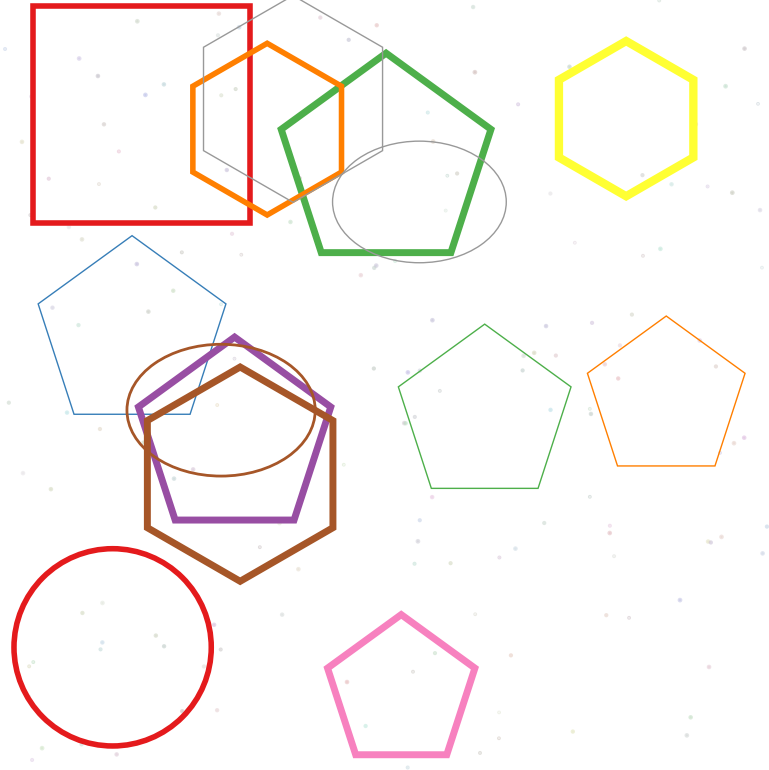[{"shape": "circle", "thickness": 2, "radius": 0.64, "center": [0.146, 0.159]}, {"shape": "square", "thickness": 2, "radius": 0.71, "center": [0.184, 0.851]}, {"shape": "pentagon", "thickness": 0.5, "radius": 0.64, "center": [0.171, 0.566]}, {"shape": "pentagon", "thickness": 0.5, "radius": 0.59, "center": [0.629, 0.461]}, {"shape": "pentagon", "thickness": 2.5, "radius": 0.72, "center": [0.501, 0.788]}, {"shape": "pentagon", "thickness": 2.5, "radius": 0.66, "center": [0.305, 0.431]}, {"shape": "pentagon", "thickness": 0.5, "radius": 0.54, "center": [0.865, 0.482]}, {"shape": "hexagon", "thickness": 2, "radius": 0.56, "center": [0.347, 0.832]}, {"shape": "hexagon", "thickness": 3, "radius": 0.5, "center": [0.813, 0.846]}, {"shape": "hexagon", "thickness": 2.5, "radius": 0.7, "center": [0.312, 0.384]}, {"shape": "oval", "thickness": 1, "radius": 0.61, "center": [0.287, 0.467]}, {"shape": "pentagon", "thickness": 2.5, "radius": 0.5, "center": [0.521, 0.101]}, {"shape": "oval", "thickness": 0.5, "radius": 0.56, "center": [0.545, 0.738]}, {"shape": "hexagon", "thickness": 0.5, "radius": 0.67, "center": [0.381, 0.872]}]